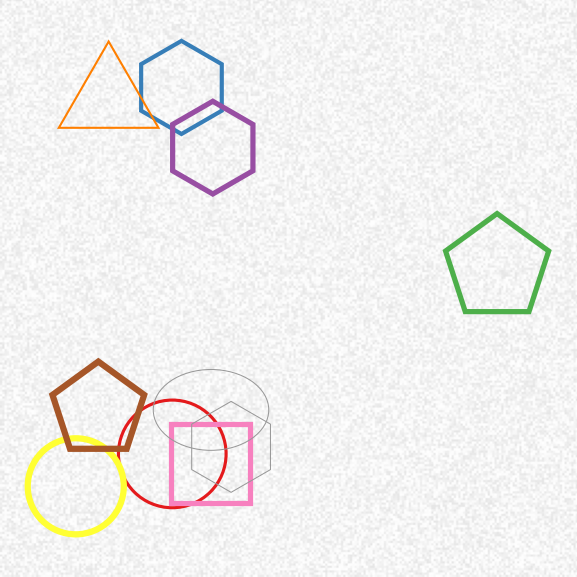[{"shape": "circle", "thickness": 1.5, "radius": 0.47, "center": [0.298, 0.213]}, {"shape": "hexagon", "thickness": 2, "radius": 0.4, "center": [0.314, 0.848]}, {"shape": "pentagon", "thickness": 2.5, "radius": 0.47, "center": [0.861, 0.535]}, {"shape": "hexagon", "thickness": 2.5, "radius": 0.4, "center": [0.368, 0.744]}, {"shape": "triangle", "thickness": 1, "radius": 0.5, "center": [0.188, 0.828]}, {"shape": "circle", "thickness": 3, "radius": 0.42, "center": [0.131, 0.157]}, {"shape": "pentagon", "thickness": 3, "radius": 0.42, "center": [0.17, 0.29]}, {"shape": "square", "thickness": 2.5, "radius": 0.34, "center": [0.365, 0.196]}, {"shape": "hexagon", "thickness": 0.5, "radius": 0.39, "center": [0.4, 0.225]}, {"shape": "oval", "thickness": 0.5, "radius": 0.5, "center": [0.365, 0.289]}]